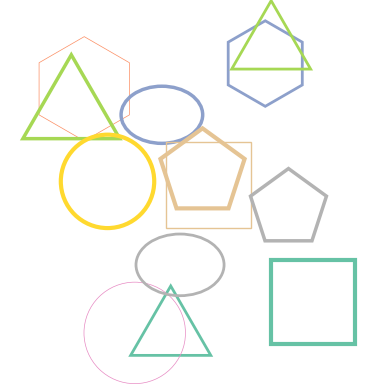[{"shape": "square", "thickness": 3, "radius": 0.55, "center": [0.814, 0.216]}, {"shape": "triangle", "thickness": 2, "radius": 0.6, "center": [0.443, 0.137]}, {"shape": "hexagon", "thickness": 0.5, "radius": 0.68, "center": [0.219, 0.769]}, {"shape": "oval", "thickness": 2.5, "radius": 0.53, "center": [0.42, 0.702]}, {"shape": "hexagon", "thickness": 2, "radius": 0.56, "center": [0.689, 0.835]}, {"shape": "circle", "thickness": 0.5, "radius": 0.66, "center": [0.35, 0.135]}, {"shape": "triangle", "thickness": 2.5, "radius": 0.73, "center": [0.185, 0.712]}, {"shape": "triangle", "thickness": 2, "radius": 0.59, "center": [0.704, 0.88]}, {"shape": "circle", "thickness": 3, "radius": 0.61, "center": [0.279, 0.529]}, {"shape": "square", "thickness": 1, "radius": 0.56, "center": [0.542, 0.52]}, {"shape": "pentagon", "thickness": 3, "radius": 0.57, "center": [0.526, 0.552]}, {"shape": "pentagon", "thickness": 2.5, "radius": 0.52, "center": [0.749, 0.458]}, {"shape": "oval", "thickness": 2, "radius": 0.57, "center": [0.468, 0.312]}]